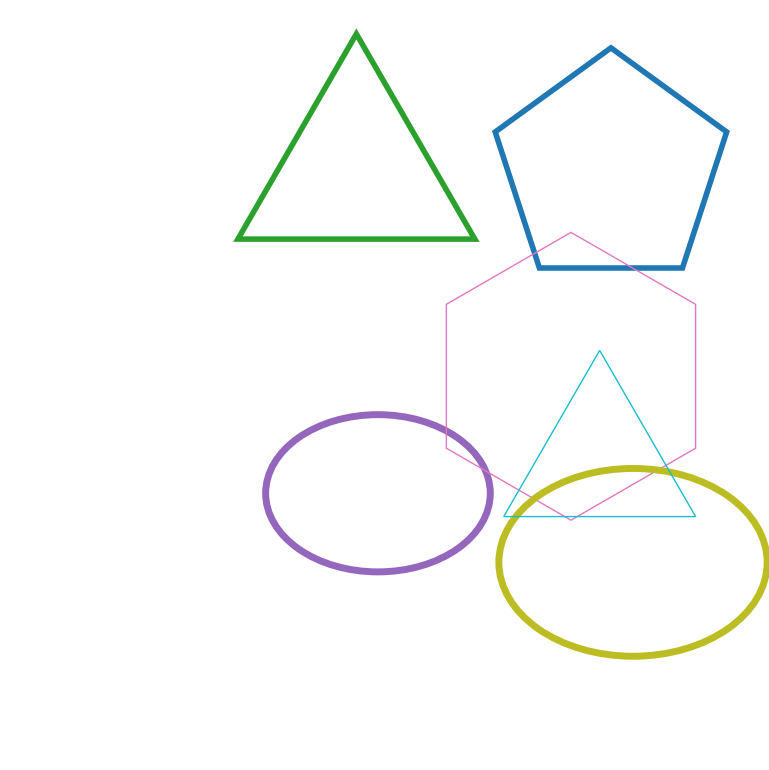[{"shape": "pentagon", "thickness": 2, "radius": 0.79, "center": [0.793, 0.78]}, {"shape": "triangle", "thickness": 2, "radius": 0.89, "center": [0.463, 0.778]}, {"shape": "oval", "thickness": 2.5, "radius": 0.73, "center": [0.491, 0.359]}, {"shape": "hexagon", "thickness": 0.5, "radius": 0.93, "center": [0.742, 0.511]}, {"shape": "oval", "thickness": 2.5, "radius": 0.87, "center": [0.822, 0.27]}, {"shape": "triangle", "thickness": 0.5, "radius": 0.72, "center": [0.779, 0.401]}]